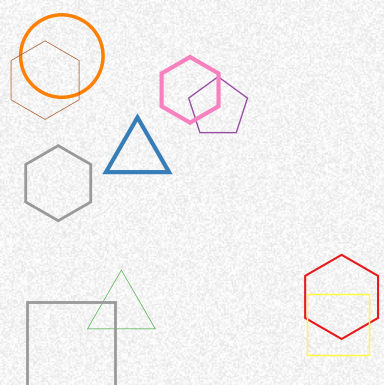[{"shape": "hexagon", "thickness": 1.5, "radius": 0.55, "center": [0.887, 0.229]}, {"shape": "triangle", "thickness": 3, "radius": 0.47, "center": [0.357, 0.6]}, {"shape": "triangle", "thickness": 0.5, "radius": 0.51, "center": [0.315, 0.197]}, {"shape": "pentagon", "thickness": 1, "radius": 0.4, "center": [0.566, 0.72]}, {"shape": "circle", "thickness": 2.5, "radius": 0.54, "center": [0.161, 0.854]}, {"shape": "square", "thickness": 1, "radius": 0.4, "center": [0.877, 0.157]}, {"shape": "hexagon", "thickness": 0.5, "radius": 0.51, "center": [0.117, 0.792]}, {"shape": "hexagon", "thickness": 3, "radius": 0.43, "center": [0.494, 0.767]}, {"shape": "square", "thickness": 2, "radius": 0.57, "center": [0.185, 0.103]}, {"shape": "hexagon", "thickness": 2, "radius": 0.49, "center": [0.151, 0.524]}]